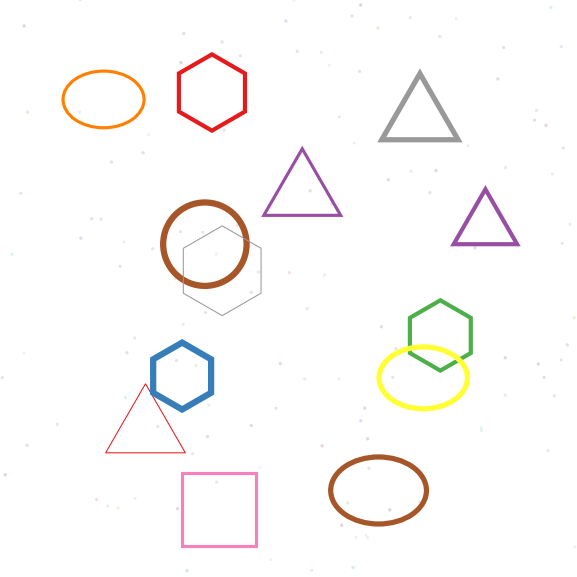[{"shape": "triangle", "thickness": 0.5, "radius": 0.4, "center": [0.252, 0.255]}, {"shape": "hexagon", "thickness": 2, "radius": 0.33, "center": [0.367, 0.839]}, {"shape": "hexagon", "thickness": 3, "radius": 0.29, "center": [0.315, 0.348]}, {"shape": "hexagon", "thickness": 2, "radius": 0.3, "center": [0.762, 0.418]}, {"shape": "triangle", "thickness": 1.5, "radius": 0.38, "center": [0.523, 0.665]}, {"shape": "triangle", "thickness": 2, "radius": 0.32, "center": [0.84, 0.608]}, {"shape": "oval", "thickness": 1.5, "radius": 0.35, "center": [0.179, 0.827]}, {"shape": "oval", "thickness": 2.5, "radius": 0.38, "center": [0.733, 0.345]}, {"shape": "circle", "thickness": 3, "radius": 0.36, "center": [0.355, 0.576]}, {"shape": "oval", "thickness": 2.5, "radius": 0.41, "center": [0.656, 0.15]}, {"shape": "square", "thickness": 1.5, "radius": 0.32, "center": [0.379, 0.117]}, {"shape": "hexagon", "thickness": 0.5, "radius": 0.39, "center": [0.385, 0.53]}, {"shape": "triangle", "thickness": 2.5, "radius": 0.38, "center": [0.727, 0.795]}]